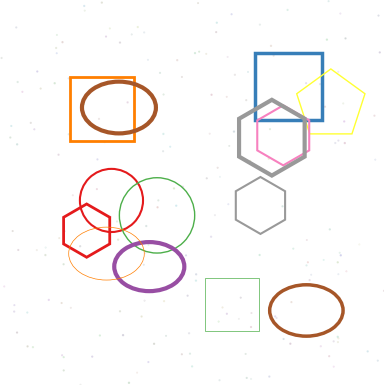[{"shape": "circle", "thickness": 1.5, "radius": 0.41, "center": [0.29, 0.479]}, {"shape": "hexagon", "thickness": 2, "radius": 0.35, "center": [0.225, 0.401]}, {"shape": "square", "thickness": 2.5, "radius": 0.44, "center": [0.749, 0.776]}, {"shape": "circle", "thickness": 1, "radius": 0.49, "center": [0.408, 0.441]}, {"shape": "square", "thickness": 0.5, "radius": 0.35, "center": [0.602, 0.21]}, {"shape": "oval", "thickness": 3, "radius": 0.46, "center": [0.388, 0.307]}, {"shape": "square", "thickness": 2, "radius": 0.41, "center": [0.265, 0.718]}, {"shape": "oval", "thickness": 0.5, "radius": 0.49, "center": [0.277, 0.341]}, {"shape": "pentagon", "thickness": 1, "radius": 0.47, "center": [0.859, 0.728]}, {"shape": "oval", "thickness": 3, "radius": 0.48, "center": [0.309, 0.721]}, {"shape": "oval", "thickness": 2.5, "radius": 0.48, "center": [0.796, 0.194]}, {"shape": "hexagon", "thickness": 1.5, "radius": 0.39, "center": [0.736, 0.648]}, {"shape": "hexagon", "thickness": 1.5, "radius": 0.37, "center": [0.676, 0.466]}, {"shape": "hexagon", "thickness": 3, "radius": 0.49, "center": [0.706, 0.642]}]